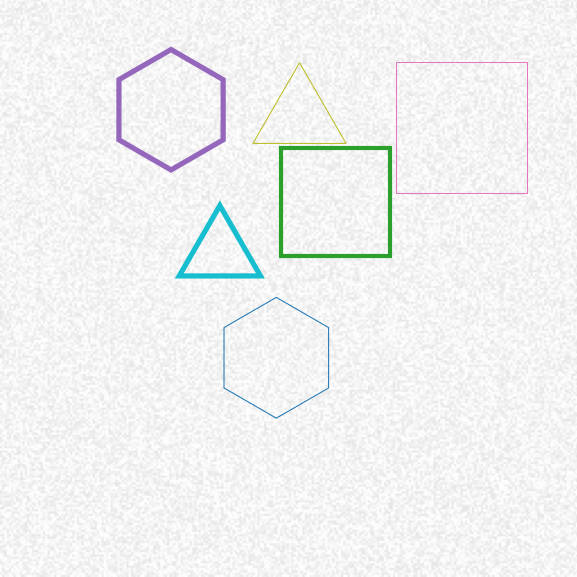[{"shape": "hexagon", "thickness": 0.5, "radius": 0.52, "center": [0.478, 0.38]}, {"shape": "square", "thickness": 2, "radius": 0.47, "center": [0.581, 0.65]}, {"shape": "hexagon", "thickness": 2.5, "radius": 0.52, "center": [0.296, 0.809]}, {"shape": "square", "thickness": 0.5, "radius": 0.57, "center": [0.799, 0.778]}, {"shape": "triangle", "thickness": 0.5, "radius": 0.47, "center": [0.519, 0.797]}, {"shape": "triangle", "thickness": 2.5, "radius": 0.41, "center": [0.381, 0.562]}]